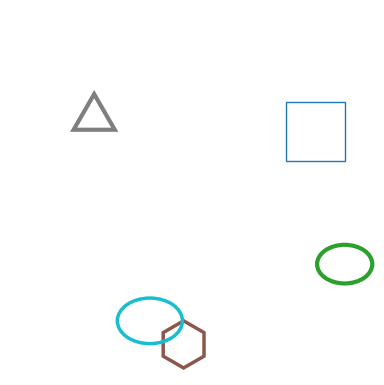[{"shape": "square", "thickness": 1, "radius": 0.38, "center": [0.82, 0.659]}, {"shape": "oval", "thickness": 3, "radius": 0.36, "center": [0.895, 0.314]}, {"shape": "hexagon", "thickness": 2.5, "radius": 0.31, "center": [0.477, 0.105]}, {"shape": "triangle", "thickness": 3, "radius": 0.31, "center": [0.245, 0.694]}, {"shape": "oval", "thickness": 2.5, "radius": 0.42, "center": [0.389, 0.167]}]